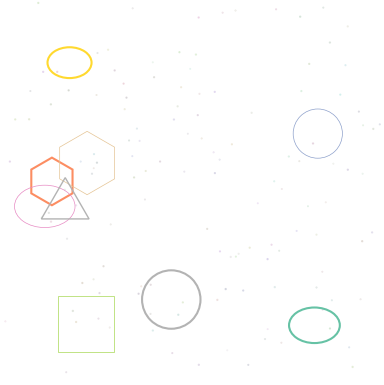[{"shape": "oval", "thickness": 1.5, "radius": 0.33, "center": [0.817, 0.155]}, {"shape": "hexagon", "thickness": 1.5, "radius": 0.31, "center": [0.135, 0.529]}, {"shape": "circle", "thickness": 0.5, "radius": 0.32, "center": [0.825, 0.653]}, {"shape": "oval", "thickness": 0.5, "radius": 0.39, "center": [0.116, 0.464]}, {"shape": "square", "thickness": 0.5, "radius": 0.36, "center": [0.223, 0.158]}, {"shape": "oval", "thickness": 1.5, "radius": 0.29, "center": [0.181, 0.837]}, {"shape": "hexagon", "thickness": 0.5, "radius": 0.41, "center": [0.226, 0.577]}, {"shape": "circle", "thickness": 1.5, "radius": 0.38, "center": [0.445, 0.222]}, {"shape": "triangle", "thickness": 1, "radius": 0.36, "center": [0.169, 0.467]}]